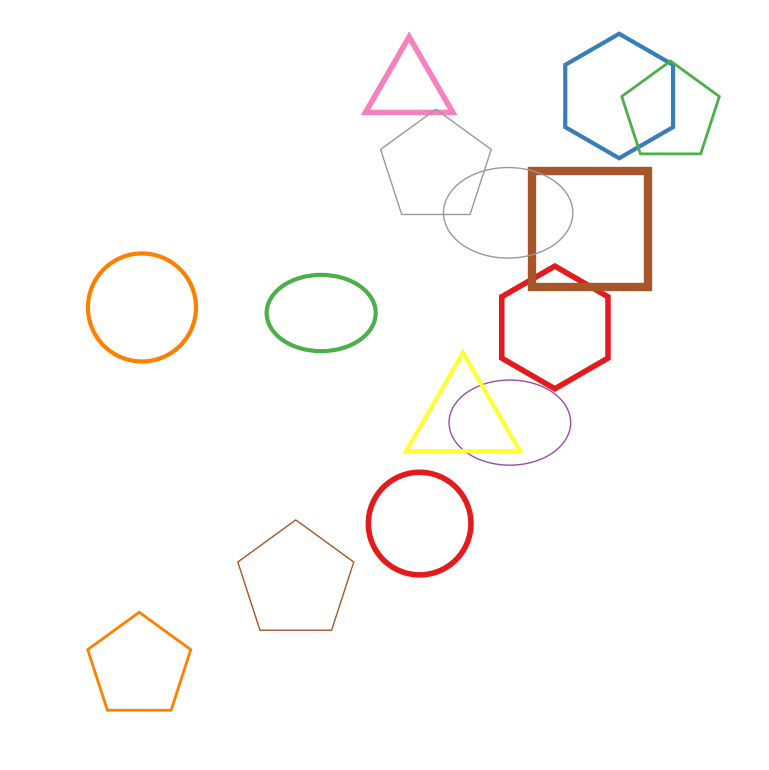[{"shape": "hexagon", "thickness": 2, "radius": 0.4, "center": [0.721, 0.575]}, {"shape": "circle", "thickness": 2, "radius": 0.33, "center": [0.545, 0.32]}, {"shape": "hexagon", "thickness": 1.5, "radius": 0.4, "center": [0.804, 0.875]}, {"shape": "oval", "thickness": 1.5, "radius": 0.35, "center": [0.417, 0.593]}, {"shape": "pentagon", "thickness": 1, "radius": 0.33, "center": [0.871, 0.854]}, {"shape": "oval", "thickness": 0.5, "radius": 0.39, "center": [0.662, 0.451]}, {"shape": "circle", "thickness": 1.5, "radius": 0.35, "center": [0.184, 0.601]}, {"shape": "pentagon", "thickness": 1, "radius": 0.35, "center": [0.181, 0.135]}, {"shape": "triangle", "thickness": 1.5, "radius": 0.43, "center": [0.601, 0.457]}, {"shape": "pentagon", "thickness": 0.5, "radius": 0.4, "center": [0.384, 0.246]}, {"shape": "square", "thickness": 3, "radius": 0.38, "center": [0.766, 0.703]}, {"shape": "triangle", "thickness": 2, "radius": 0.33, "center": [0.531, 0.887]}, {"shape": "pentagon", "thickness": 0.5, "radius": 0.38, "center": [0.566, 0.783]}, {"shape": "oval", "thickness": 0.5, "radius": 0.42, "center": [0.66, 0.724]}]